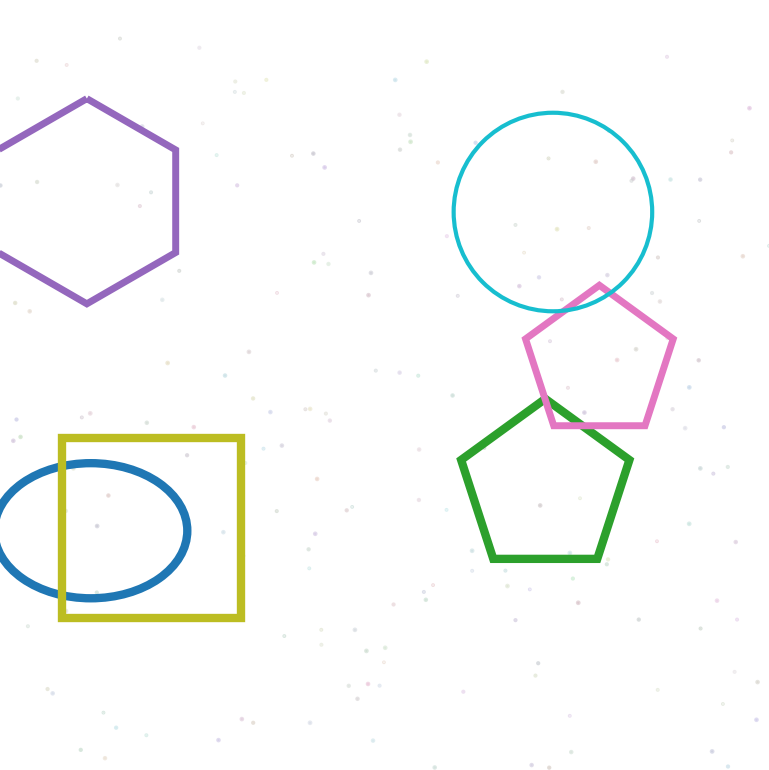[{"shape": "oval", "thickness": 3, "radius": 0.63, "center": [0.118, 0.311]}, {"shape": "pentagon", "thickness": 3, "radius": 0.57, "center": [0.708, 0.367]}, {"shape": "hexagon", "thickness": 2.5, "radius": 0.67, "center": [0.113, 0.739]}, {"shape": "pentagon", "thickness": 2.5, "radius": 0.5, "center": [0.778, 0.529]}, {"shape": "square", "thickness": 3, "radius": 0.58, "center": [0.197, 0.314]}, {"shape": "circle", "thickness": 1.5, "radius": 0.64, "center": [0.718, 0.725]}]